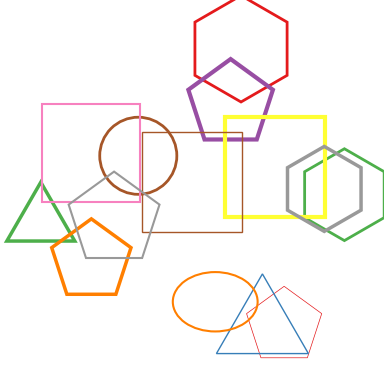[{"shape": "hexagon", "thickness": 2, "radius": 0.69, "center": [0.626, 0.873]}, {"shape": "pentagon", "thickness": 0.5, "radius": 0.51, "center": [0.738, 0.154]}, {"shape": "triangle", "thickness": 1, "radius": 0.69, "center": [0.682, 0.151]}, {"shape": "triangle", "thickness": 2.5, "radius": 0.51, "center": [0.106, 0.425]}, {"shape": "hexagon", "thickness": 2, "radius": 0.6, "center": [0.895, 0.494]}, {"shape": "pentagon", "thickness": 3, "radius": 0.58, "center": [0.599, 0.731]}, {"shape": "pentagon", "thickness": 2.5, "radius": 0.54, "center": [0.237, 0.323]}, {"shape": "oval", "thickness": 1.5, "radius": 0.55, "center": [0.559, 0.216]}, {"shape": "square", "thickness": 3, "radius": 0.65, "center": [0.714, 0.566]}, {"shape": "square", "thickness": 1, "radius": 0.65, "center": [0.499, 0.527]}, {"shape": "circle", "thickness": 2, "radius": 0.5, "center": [0.359, 0.595]}, {"shape": "square", "thickness": 1.5, "radius": 0.64, "center": [0.235, 0.602]}, {"shape": "pentagon", "thickness": 1.5, "radius": 0.62, "center": [0.296, 0.43]}, {"shape": "hexagon", "thickness": 2.5, "radius": 0.55, "center": [0.842, 0.509]}]